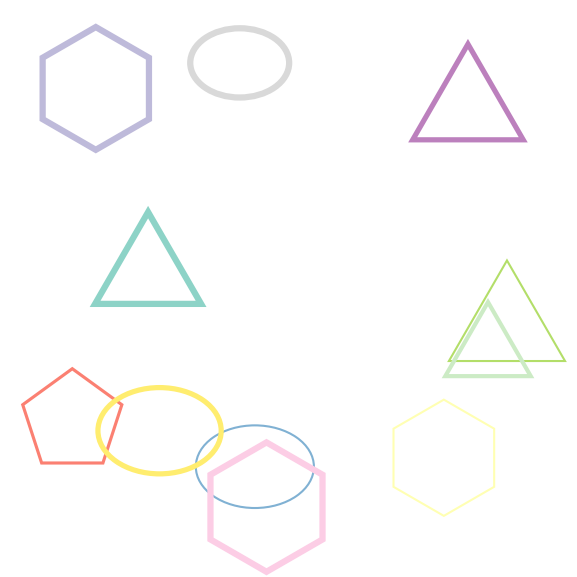[{"shape": "triangle", "thickness": 3, "radius": 0.53, "center": [0.256, 0.526]}, {"shape": "hexagon", "thickness": 1, "radius": 0.5, "center": [0.769, 0.206]}, {"shape": "hexagon", "thickness": 3, "radius": 0.53, "center": [0.166, 0.846]}, {"shape": "pentagon", "thickness": 1.5, "radius": 0.45, "center": [0.125, 0.27]}, {"shape": "oval", "thickness": 1, "radius": 0.51, "center": [0.441, 0.191]}, {"shape": "triangle", "thickness": 1, "radius": 0.58, "center": [0.878, 0.432]}, {"shape": "hexagon", "thickness": 3, "radius": 0.56, "center": [0.461, 0.121]}, {"shape": "oval", "thickness": 3, "radius": 0.43, "center": [0.415, 0.89]}, {"shape": "triangle", "thickness": 2.5, "radius": 0.55, "center": [0.81, 0.812]}, {"shape": "triangle", "thickness": 2, "radius": 0.43, "center": [0.845, 0.391]}, {"shape": "oval", "thickness": 2.5, "radius": 0.53, "center": [0.276, 0.253]}]